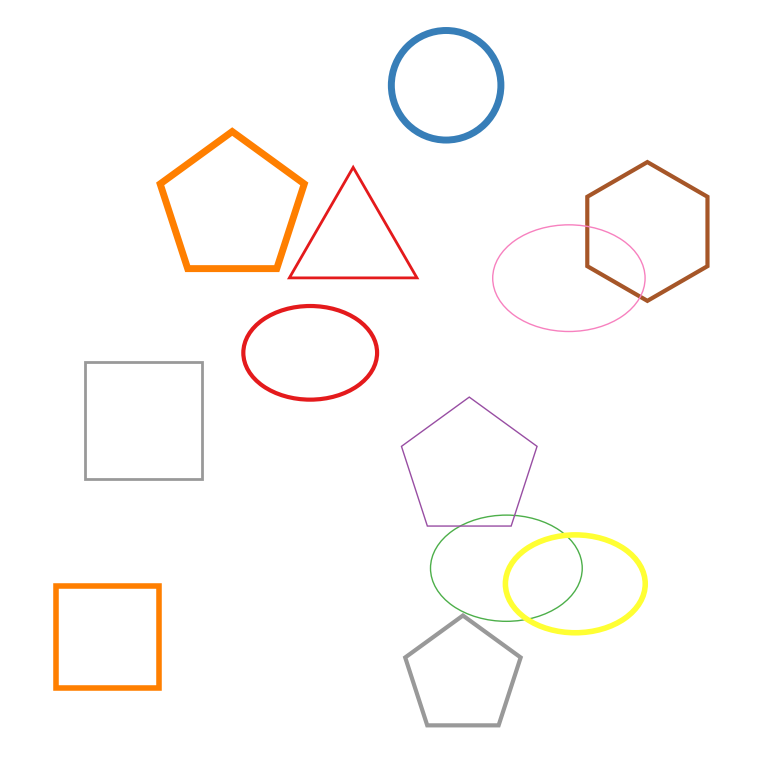[{"shape": "oval", "thickness": 1.5, "radius": 0.43, "center": [0.403, 0.542]}, {"shape": "triangle", "thickness": 1, "radius": 0.48, "center": [0.459, 0.687]}, {"shape": "circle", "thickness": 2.5, "radius": 0.36, "center": [0.579, 0.889]}, {"shape": "oval", "thickness": 0.5, "radius": 0.49, "center": [0.658, 0.262]}, {"shape": "pentagon", "thickness": 0.5, "radius": 0.46, "center": [0.609, 0.392]}, {"shape": "square", "thickness": 2, "radius": 0.33, "center": [0.14, 0.173]}, {"shape": "pentagon", "thickness": 2.5, "radius": 0.49, "center": [0.302, 0.731]}, {"shape": "oval", "thickness": 2, "radius": 0.45, "center": [0.747, 0.242]}, {"shape": "hexagon", "thickness": 1.5, "radius": 0.45, "center": [0.841, 0.699]}, {"shape": "oval", "thickness": 0.5, "radius": 0.49, "center": [0.739, 0.639]}, {"shape": "square", "thickness": 1, "radius": 0.38, "center": [0.187, 0.454]}, {"shape": "pentagon", "thickness": 1.5, "radius": 0.39, "center": [0.601, 0.122]}]